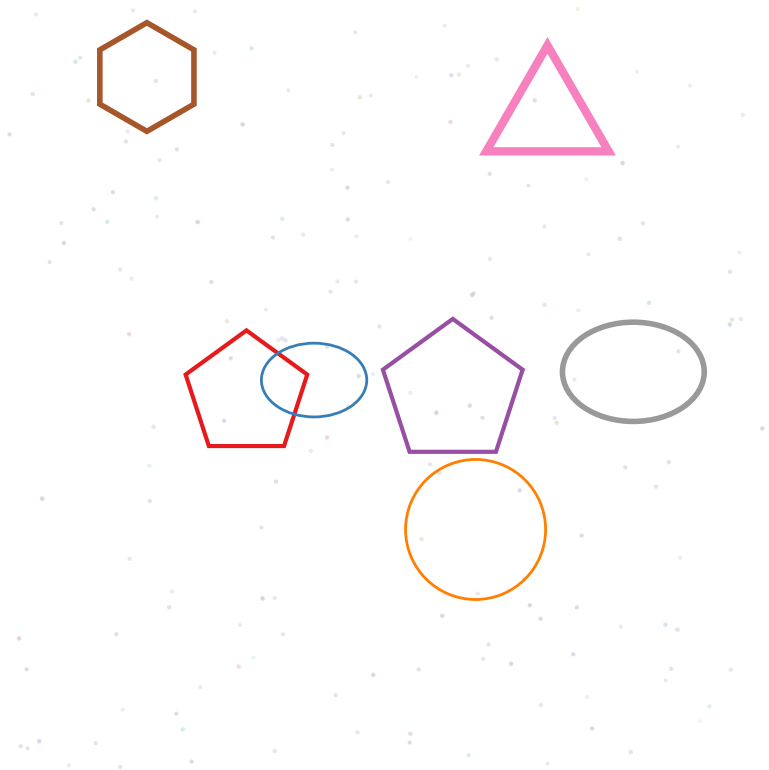[{"shape": "pentagon", "thickness": 1.5, "radius": 0.42, "center": [0.32, 0.488]}, {"shape": "oval", "thickness": 1, "radius": 0.34, "center": [0.408, 0.506]}, {"shape": "pentagon", "thickness": 1.5, "radius": 0.48, "center": [0.588, 0.49]}, {"shape": "circle", "thickness": 1, "radius": 0.45, "center": [0.618, 0.312]}, {"shape": "hexagon", "thickness": 2, "radius": 0.35, "center": [0.191, 0.9]}, {"shape": "triangle", "thickness": 3, "radius": 0.46, "center": [0.711, 0.849]}, {"shape": "oval", "thickness": 2, "radius": 0.46, "center": [0.823, 0.517]}]